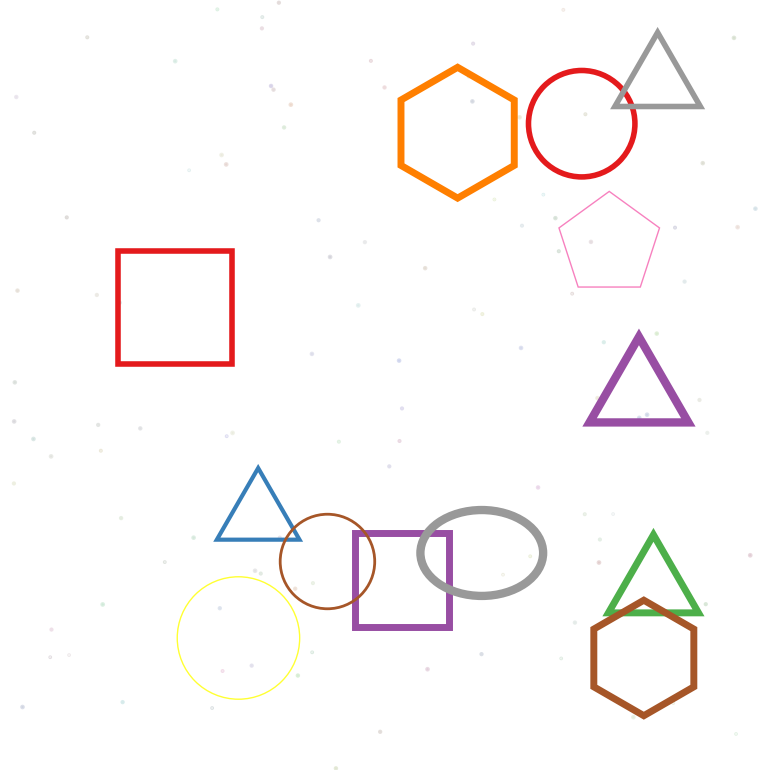[{"shape": "circle", "thickness": 2, "radius": 0.35, "center": [0.755, 0.839]}, {"shape": "square", "thickness": 2, "radius": 0.37, "center": [0.228, 0.601]}, {"shape": "triangle", "thickness": 1.5, "radius": 0.31, "center": [0.335, 0.33]}, {"shape": "triangle", "thickness": 2.5, "radius": 0.34, "center": [0.849, 0.238]}, {"shape": "square", "thickness": 2.5, "radius": 0.31, "center": [0.522, 0.247]}, {"shape": "triangle", "thickness": 3, "radius": 0.37, "center": [0.83, 0.488]}, {"shape": "hexagon", "thickness": 2.5, "radius": 0.42, "center": [0.594, 0.828]}, {"shape": "circle", "thickness": 0.5, "radius": 0.4, "center": [0.31, 0.171]}, {"shape": "circle", "thickness": 1, "radius": 0.31, "center": [0.425, 0.271]}, {"shape": "hexagon", "thickness": 2.5, "radius": 0.37, "center": [0.836, 0.146]}, {"shape": "pentagon", "thickness": 0.5, "radius": 0.34, "center": [0.791, 0.683]}, {"shape": "triangle", "thickness": 2, "radius": 0.32, "center": [0.854, 0.894]}, {"shape": "oval", "thickness": 3, "radius": 0.4, "center": [0.626, 0.282]}]